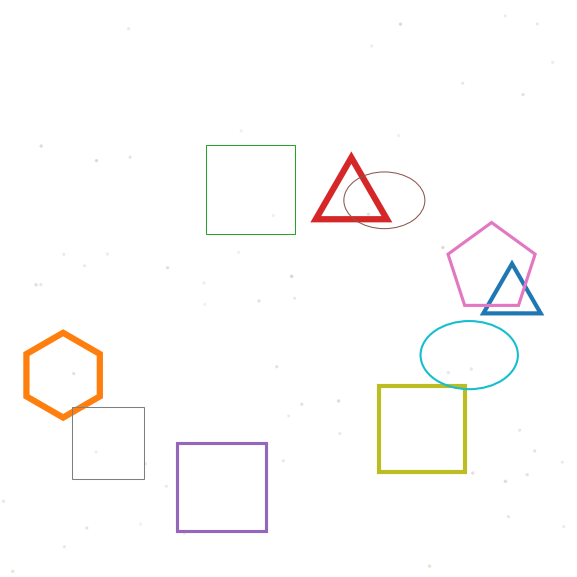[{"shape": "triangle", "thickness": 2, "radius": 0.29, "center": [0.887, 0.485]}, {"shape": "hexagon", "thickness": 3, "radius": 0.37, "center": [0.109, 0.349]}, {"shape": "square", "thickness": 0.5, "radius": 0.39, "center": [0.433, 0.671]}, {"shape": "triangle", "thickness": 3, "radius": 0.36, "center": [0.608, 0.655]}, {"shape": "square", "thickness": 1.5, "radius": 0.38, "center": [0.383, 0.156]}, {"shape": "oval", "thickness": 0.5, "radius": 0.35, "center": [0.666, 0.652]}, {"shape": "pentagon", "thickness": 1.5, "radius": 0.4, "center": [0.851, 0.534]}, {"shape": "square", "thickness": 0.5, "radius": 0.31, "center": [0.187, 0.233]}, {"shape": "square", "thickness": 2, "radius": 0.37, "center": [0.73, 0.256]}, {"shape": "oval", "thickness": 1, "radius": 0.42, "center": [0.813, 0.384]}]